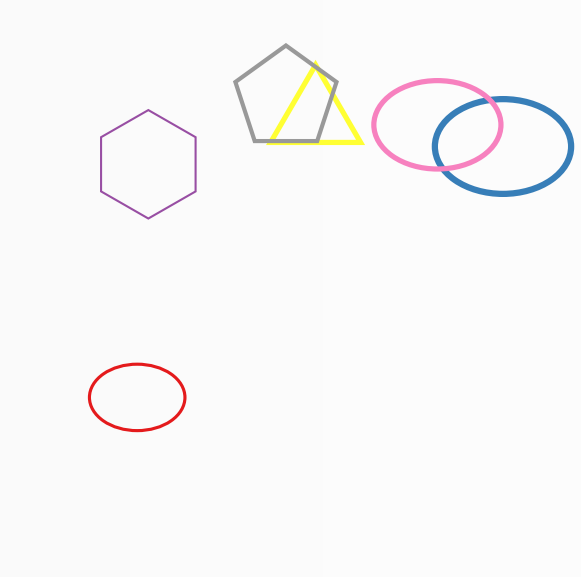[{"shape": "oval", "thickness": 1.5, "radius": 0.41, "center": [0.236, 0.311]}, {"shape": "oval", "thickness": 3, "radius": 0.59, "center": [0.865, 0.745]}, {"shape": "hexagon", "thickness": 1, "radius": 0.47, "center": [0.255, 0.715]}, {"shape": "triangle", "thickness": 2.5, "radius": 0.45, "center": [0.543, 0.797]}, {"shape": "oval", "thickness": 2.5, "radius": 0.55, "center": [0.753, 0.783]}, {"shape": "pentagon", "thickness": 2, "radius": 0.46, "center": [0.492, 0.829]}]